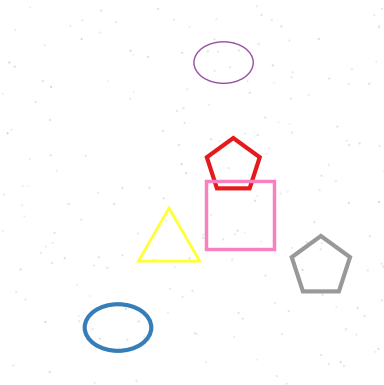[{"shape": "pentagon", "thickness": 3, "radius": 0.36, "center": [0.606, 0.569]}, {"shape": "oval", "thickness": 3, "radius": 0.43, "center": [0.306, 0.149]}, {"shape": "oval", "thickness": 1, "radius": 0.39, "center": [0.581, 0.837]}, {"shape": "triangle", "thickness": 2, "radius": 0.46, "center": [0.439, 0.368]}, {"shape": "square", "thickness": 2.5, "radius": 0.44, "center": [0.624, 0.443]}, {"shape": "pentagon", "thickness": 3, "radius": 0.4, "center": [0.833, 0.307]}]